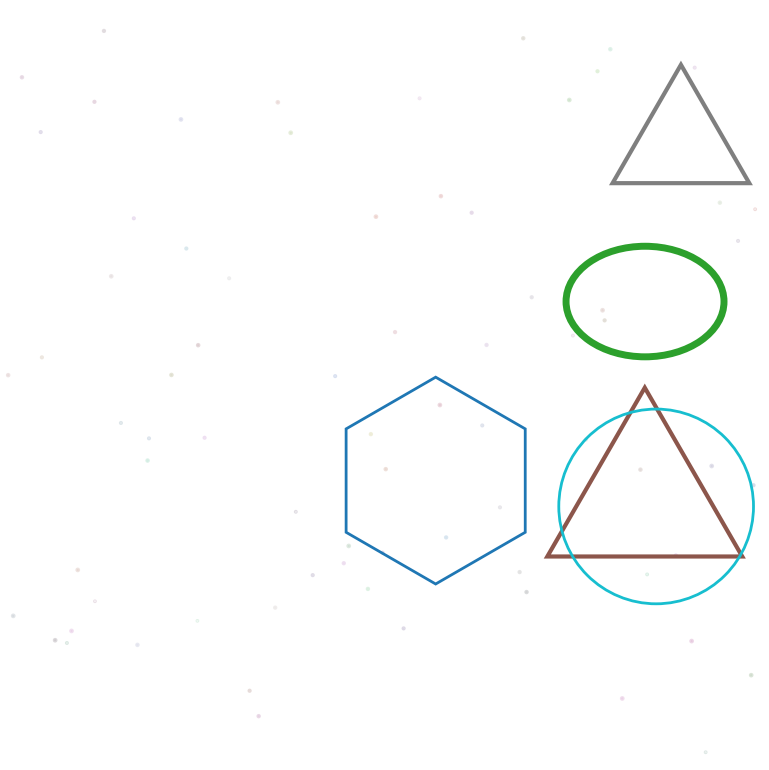[{"shape": "hexagon", "thickness": 1, "radius": 0.67, "center": [0.566, 0.376]}, {"shape": "oval", "thickness": 2.5, "radius": 0.51, "center": [0.838, 0.608]}, {"shape": "triangle", "thickness": 1.5, "radius": 0.73, "center": [0.837, 0.35]}, {"shape": "triangle", "thickness": 1.5, "radius": 0.51, "center": [0.884, 0.813]}, {"shape": "circle", "thickness": 1, "radius": 0.63, "center": [0.852, 0.342]}]